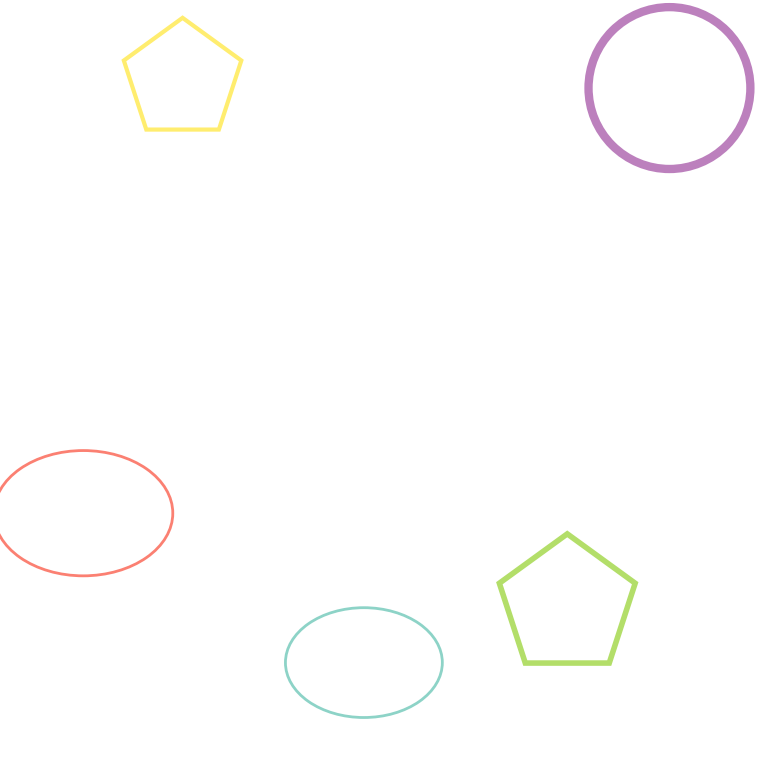[{"shape": "oval", "thickness": 1, "radius": 0.51, "center": [0.473, 0.139]}, {"shape": "oval", "thickness": 1, "radius": 0.58, "center": [0.108, 0.334]}, {"shape": "pentagon", "thickness": 2, "radius": 0.46, "center": [0.737, 0.214]}, {"shape": "circle", "thickness": 3, "radius": 0.53, "center": [0.869, 0.886]}, {"shape": "pentagon", "thickness": 1.5, "radius": 0.4, "center": [0.237, 0.897]}]